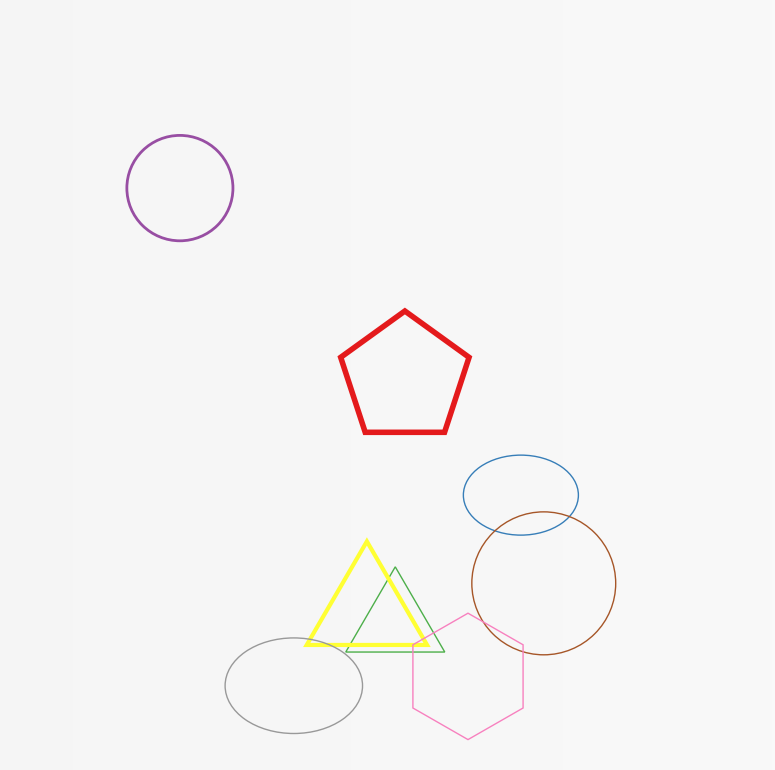[{"shape": "pentagon", "thickness": 2, "radius": 0.44, "center": [0.522, 0.509]}, {"shape": "oval", "thickness": 0.5, "radius": 0.37, "center": [0.672, 0.357]}, {"shape": "triangle", "thickness": 0.5, "radius": 0.37, "center": [0.51, 0.19]}, {"shape": "circle", "thickness": 1, "radius": 0.34, "center": [0.232, 0.756]}, {"shape": "triangle", "thickness": 1.5, "radius": 0.45, "center": [0.473, 0.207]}, {"shape": "circle", "thickness": 0.5, "radius": 0.46, "center": [0.702, 0.242]}, {"shape": "hexagon", "thickness": 0.5, "radius": 0.41, "center": [0.604, 0.122]}, {"shape": "oval", "thickness": 0.5, "radius": 0.44, "center": [0.379, 0.109]}]